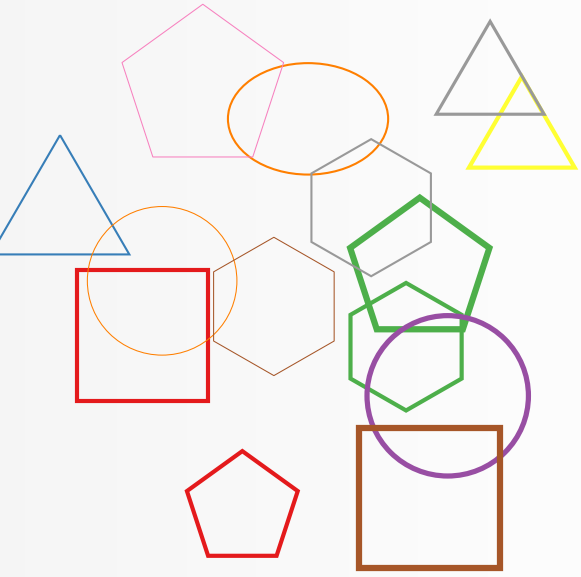[{"shape": "square", "thickness": 2, "radius": 0.57, "center": [0.245, 0.418]}, {"shape": "pentagon", "thickness": 2, "radius": 0.5, "center": [0.417, 0.118]}, {"shape": "triangle", "thickness": 1, "radius": 0.69, "center": [0.103, 0.627]}, {"shape": "pentagon", "thickness": 3, "radius": 0.63, "center": [0.722, 0.531]}, {"shape": "hexagon", "thickness": 2, "radius": 0.55, "center": [0.699, 0.399]}, {"shape": "circle", "thickness": 2.5, "radius": 0.69, "center": [0.77, 0.314]}, {"shape": "oval", "thickness": 1, "radius": 0.69, "center": [0.53, 0.793]}, {"shape": "circle", "thickness": 0.5, "radius": 0.64, "center": [0.279, 0.513]}, {"shape": "triangle", "thickness": 2, "radius": 0.53, "center": [0.898, 0.761]}, {"shape": "square", "thickness": 3, "radius": 0.61, "center": [0.739, 0.136]}, {"shape": "hexagon", "thickness": 0.5, "radius": 0.6, "center": [0.471, 0.468]}, {"shape": "pentagon", "thickness": 0.5, "radius": 0.73, "center": [0.349, 0.846]}, {"shape": "hexagon", "thickness": 1, "radius": 0.59, "center": [0.639, 0.64]}, {"shape": "triangle", "thickness": 1.5, "radius": 0.54, "center": [0.843, 0.855]}]